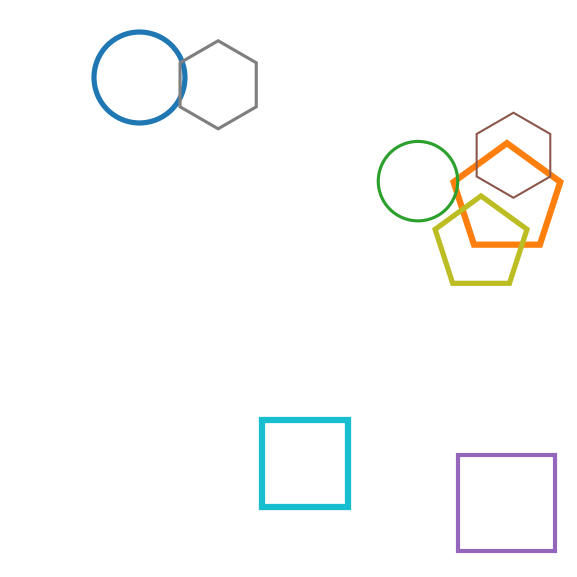[{"shape": "circle", "thickness": 2.5, "radius": 0.39, "center": [0.242, 0.865]}, {"shape": "pentagon", "thickness": 3, "radius": 0.49, "center": [0.878, 0.654]}, {"shape": "circle", "thickness": 1.5, "radius": 0.34, "center": [0.724, 0.685]}, {"shape": "square", "thickness": 2, "radius": 0.42, "center": [0.877, 0.128]}, {"shape": "hexagon", "thickness": 1, "radius": 0.37, "center": [0.889, 0.73]}, {"shape": "hexagon", "thickness": 1.5, "radius": 0.38, "center": [0.378, 0.852]}, {"shape": "pentagon", "thickness": 2.5, "radius": 0.42, "center": [0.833, 0.576]}, {"shape": "square", "thickness": 3, "radius": 0.37, "center": [0.528, 0.197]}]